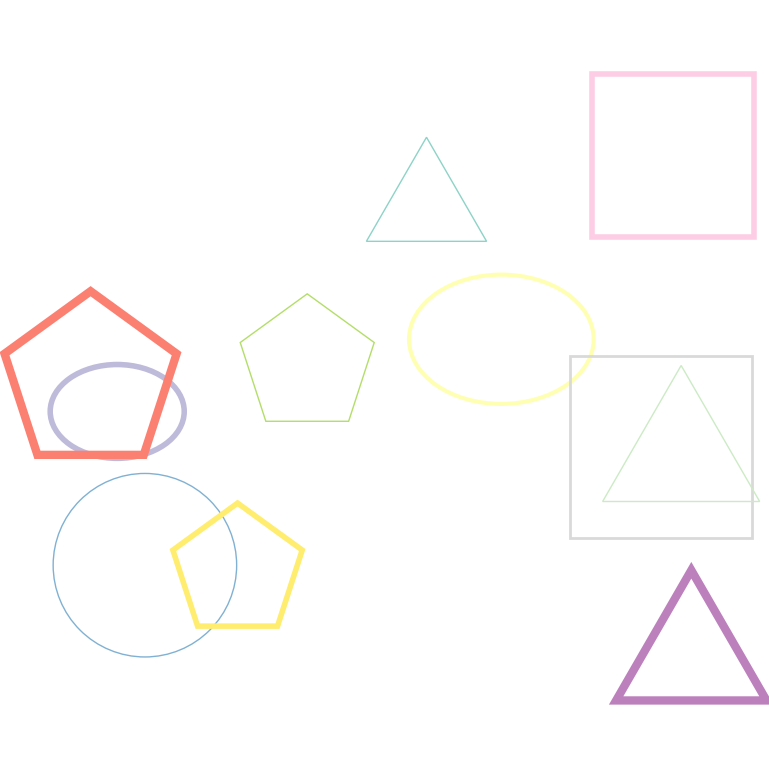[{"shape": "triangle", "thickness": 0.5, "radius": 0.45, "center": [0.554, 0.732]}, {"shape": "oval", "thickness": 1.5, "radius": 0.6, "center": [0.651, 0.559]}, {"shape": "oval", "thickness": 2, "radius": 0.44, "center": [0.152, 0.466]}, {"shape": "pentagon", "thickness": 3, "radius": 0.59, "center": [0.118, 0.504]}, {"shape": "circle", "thickness": 0.5, "radius": 0.6, "center": [0.188, 0.266]}, {"shape": "pentagon", "thickness": 0.5, "radius": 0.46, "center": [0.399, 0.527]}, {"shape": "square", "thickness": 2, "radius": 0.53, "center": [0.874, 0.798]}, {"shape": "square", "thickness": 1, "radius": 0.59, "center": [0.859, 0.419]}, {"shape": "triangle", "thickness": 3, "radius": 0.56, "center": [0.898, 0.147]}, {"shape": "triangle", "thickness": 0.5, "radius": 0.59, "center": [0.885, 0.408]}, {"shape": "pentagon", "thickness": 2, "radius": 0.44, "center": [0.309, 0.258]}]